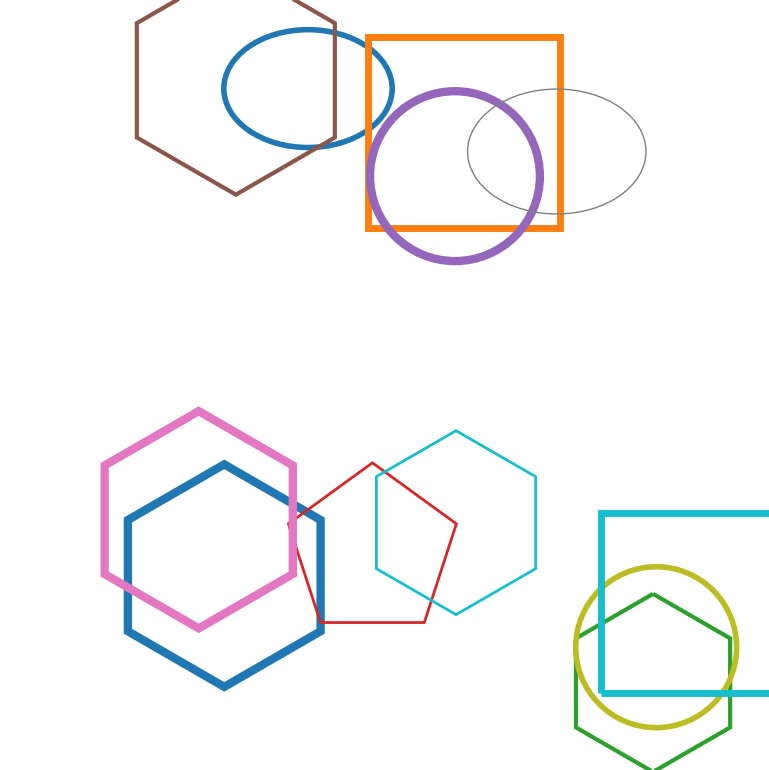[{"shape": "hexagon", "thickness": 3, "radius": 0.72, "center": [0.291, 0.252]}, {"shape": "oval", "thickness": 2, "radius": 0.55, "center": [0.4, 0.885]}, {"shape": "square", "thickness": 2.5, "radius": 0.62, "center": [0.603, 0.828]}, {"shape": "hexagon", "thickness": 1.5, "radius": 0.58, "center": [0.848, 0.113]}, {"shape": "pentagon", "thickness": 1, "radius": 0.57, "center": [0.484, 0.284]}, {"shape": "circle", "thickness": 3, "radius": 0.55, "center": [0.591, 0.771]}, {"shape": "hexagon", "thickness": 1.5, "radius": 0.74, "center": [0.306, 0.896]}, {"shape": "hexagon", "thickness": 3, "radius": 0.71, "center": [0.258, 0.325]}, {"shape": "oval", "thickness": 0.5, "radius": 0.58, "center": [0.723, 0.803]}, {"shape": "circle", "thickness": 2, "radius": 0.52, "center": [0.852, 0.159]}, {"shape": "square", "thickness": 2.5, "radius": 0.58, "center": [0.897, 0.217]}, {"shape": "hexagon", "thickness": 1, "radius": 0.6, "center": [0.592, 0.321]}]